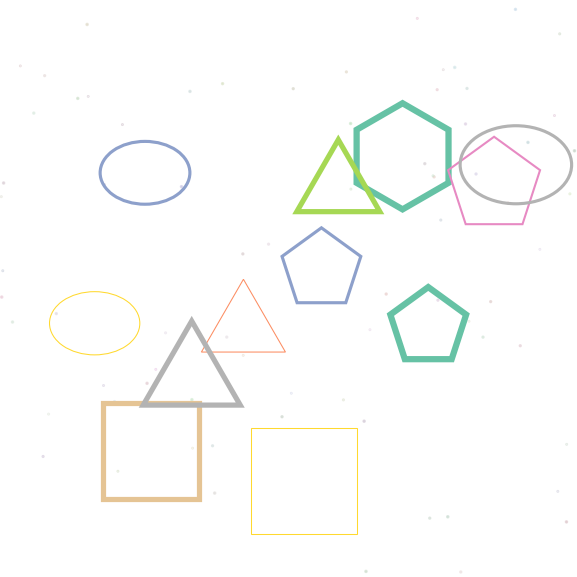[{"shape": "pentagon", "thickness": 3, "radius": 0.34, "center": [0.742, 0.433]}, {"shape": "hexagon", "thickness": 3, "radius": 0.46, "center": [0.697, 0.728]}, {"shape": "triangle", "thickness": 0.5, "radius": 0.42, "center": [0.422, 0.432]}, {"shape": "pentagon", "thickness": 1.5, "radius": 0.36, "center": [0.557, 0.533]}, {"shape": "oval", "thickness": 1.5, "radius": 0.39, "center": [0.251, 0.7]}, {"shape": "pentagon", "thickness": 1, "radius": 0.42, "center": [0.856, 0.679]}, {"shape": "triangle", "thickness": 2.5, "radius": 0.41, "center": [0.586, 0.674]}, {"shape": "square", "thickness": 0.5, "radius": 0.46, "center": [0.526, 0.166]}, {"shape": "oval", "thickness": 0.5, "radius": 0.39, "center": [0.164, 0.439]}, {"shape": "square", "thickness": 2.5, "radius": 0.42, "center": [0.261, 0.218]}, {"shape": "oval", "thickness": 1.5, "radius": 0.48, "center": [0.893, 0.714]}, {"shape": "triangle", "thickness": 2.5, "radius": 0.48, "center": [0.332, 0.346]}]